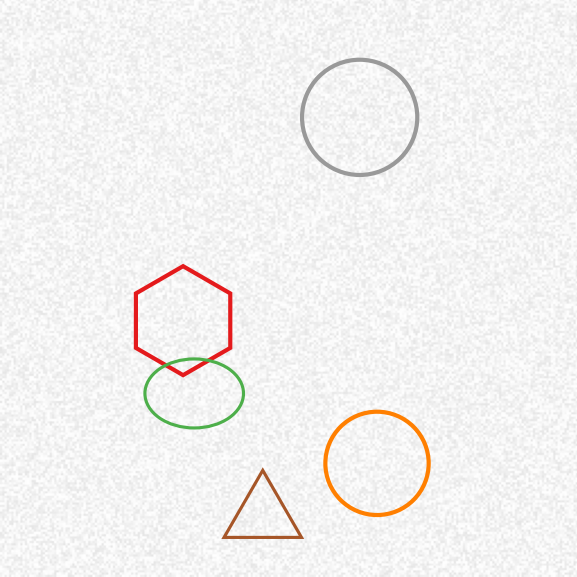[{"shape": "hexagon", "thickness": 2, "radius": 0.47, "center": [0.317, 0.444]}, {"shape": "oval", "thickness": 1.5, "radius": 0.43, "center": [0.336, 0.318]}, {"shape": "circle", "thickness": 2, "radius": 0.45, "center": [0.653, 0.197]}, {"shape": "triangle", "thickness": 1.5, "radius": 0.39, "center": [0.455, 0.107]}, {"shape": "circle", "thickness": 2, "radius": 0.5, "center": [0.623, 0.796]}]